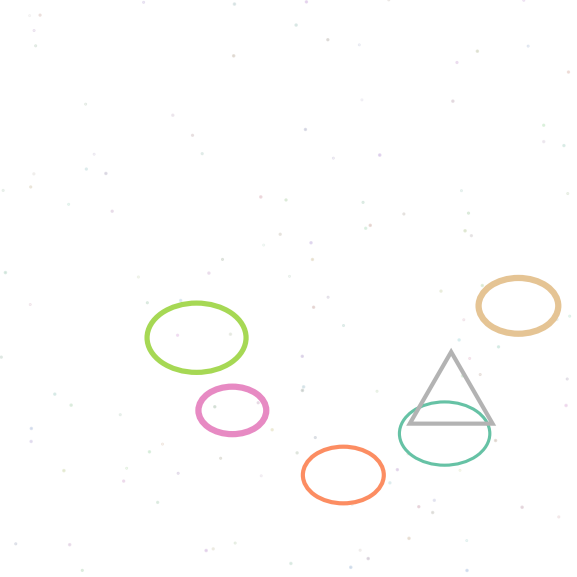[{"shape": "oval", "thickness": 1.5, "radius": 0.39, "center": [0.77, 0.248]}, {"shape": "oval", "thickness": 2, "radius": 0.35, "center": [0.595, 0.177]}, {"shape": "oval", "thickness": 3, "radius": 0.29, "center": [0.402, 0.288]}, {"shape": "oval", "thickness": 2.5, "radius": 0.43, "center": [0.34, 0.414]}, {"shape": "oval", "thickness": 3, "radius": 0.34, "center": [0.898, 0.47]}, {"shape": "triangle", "thickness": 2, "radius": 0.41, "center": [0.781, 0.307]}]